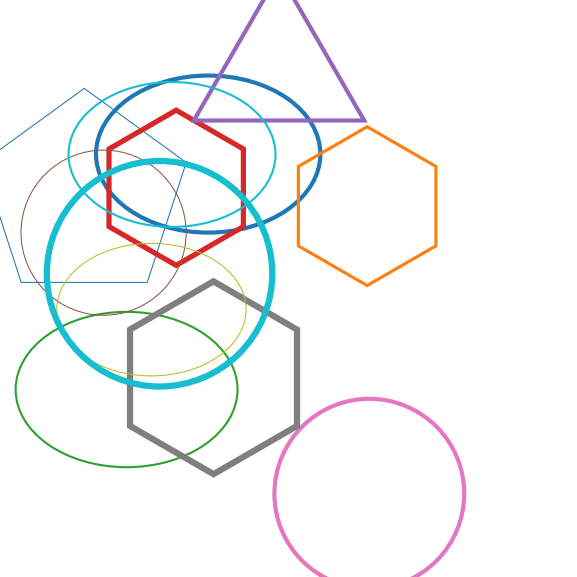[{"shape": "oval", "thickness": 2, "radius": 0.97, "center": [0.36, 0.732]}, {"shape": "pentagon", "thickness": 0.5, "radius": 0.93, "center": [0.146, 0.66]}, {"shape": "hexagon", "thickness": 1.5, "radius": 0.69, "center": [0.636, 0.642]}, {"shape": "oval", "thickness": 1, "radius": 0.96, "center": [0.219, 0.325]}, {"shape": "hexagon", "thickness": 2.5, "radius": 0.67, "center": [0.305, 0.674]}, {"shape": "triangle", "thickness": 2, "radius": 0.85, "center": [0.483, 0.876]}, {"shape": "circle", "thickness": 0.5, "radius": 0.71, "center": [0.179, 0.596]}, {"shape": "circle", "thickness": 2, "radius": 0.82, "center": [0.64, 0.144]}, {"shape": "hexagon", "thickness": 3, "radius": 0.83, "center": [0.37, 0.345]}, {"shape": "oval", "thickness": 0.5, "radius": 0.82, "center": [0.262, 0.463]}, {"shape": "circle", "thickness": 3, "radius": 0.98, "center": [0.276, 0.525]}, {"shape": "oval", "thickness": 1, "radius": 0.9, "center": [0.298, 0.732]}]